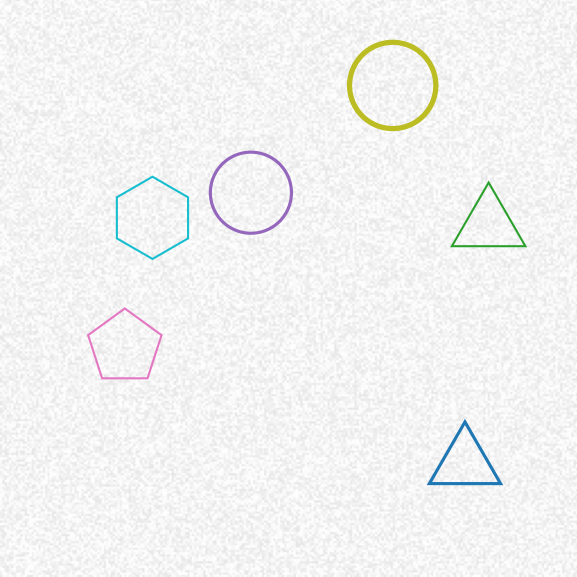[{"shape": "triangle", "thickness": 1.5, "radius": 0.36, "center": [0.805, 0.197]}, {"shape": "triangle", "thickness": 1, "radius": 0.37, "center": [0.846, 0.61]}, {"shape": "circle", "thickness": 1.5, "radius": 0.35, "center": [0.434, 0.665]}, {"shape": "pentagon", "thickness": 1, "radius": 0.33, "center": [0.216, 0.398]}, {"shape": "circle", "thickness": 2.5, "radius": 0.37, "center": [0.68, 0.851]}, {"shape": "hexagon", "thickness": 1, "radius": 0.36, "center": [0.264, 0.622]}]